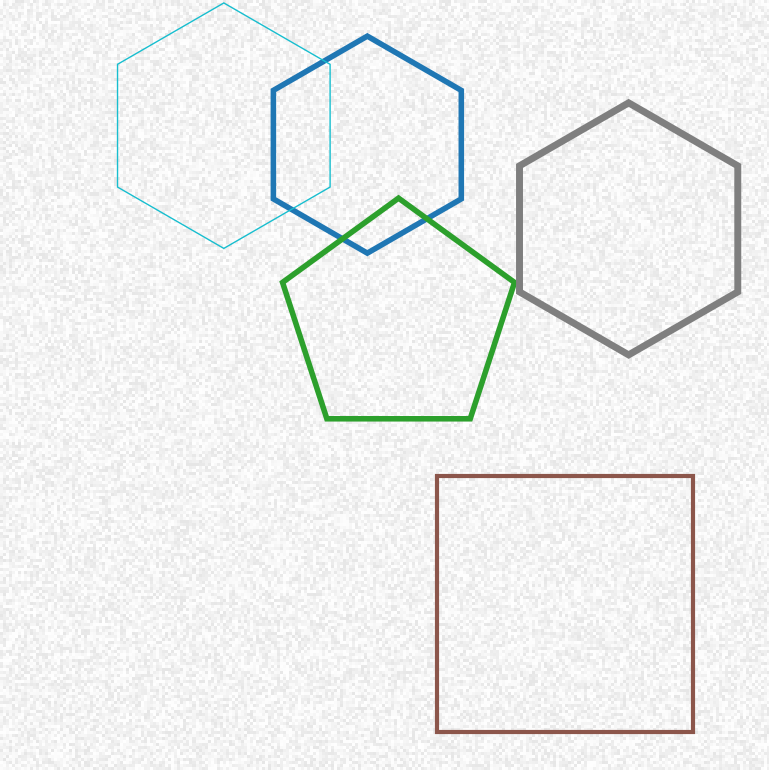[{"shape": "hexagon", "thickness": 2, "radius": 0.7, "center": [0.477, 0.812]}, {"shape": "pentagon", "thickness": 2, "radius": 0.79, "center": [0.518, 0.584]}, {"shape": "square", "thickness": 1.5, "radius": 0.83, "center": [0.734, 0.215]}, {"shape": "hexagon", "thickness": 2.5, "radius": 0.82, "center": [0.816, 0.703]}, {"shape": "hexagon", "thickness": 0.5, "radius": 0.8, "center": [0.291, 0.837]}]